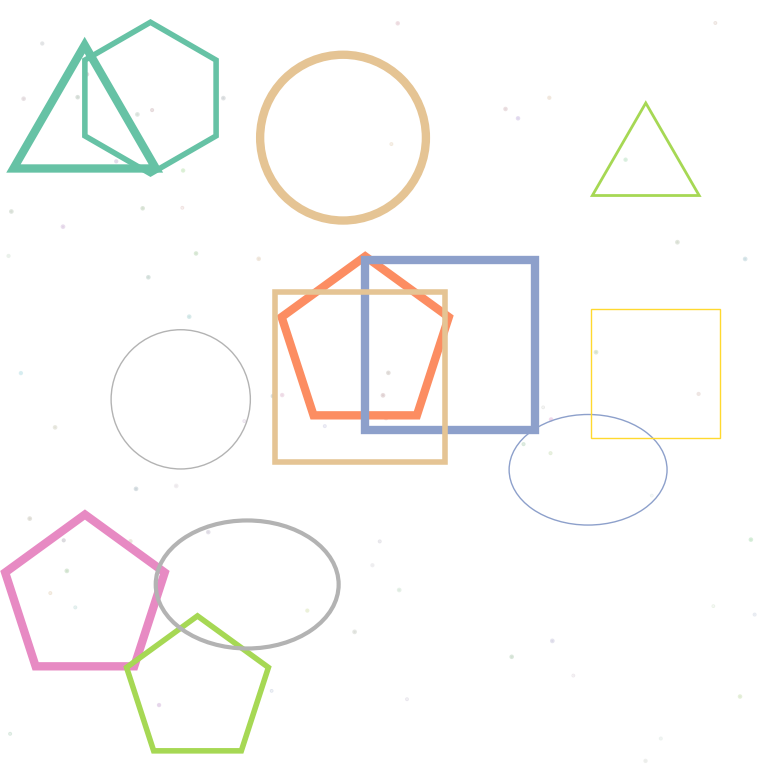[{"shape": "triangle", "thickness": 3, "radius": 0.53, "center": [0.11, 0.835]}, {"shape": "hexagon", "thickness": 2, "radius": 0.49, "center": [0.195, 0.873]}, {"shape": "pentagon", "thickness": 3, "radius": 0.57, "center": [0.474, 0.553]}, {"shape": "oval", "thickness": 0.5, "radius": 0.51, "center": [0.764, 0.39]}, {"shape": "square", "thickness": 3, "radius": 0.55, "center": [0.584, 0.552]}, {"shape": "pentagon", "thickness": 3, "radius": 0.54, "center": [0.11, 0.223]}, {"shape": "triangle", "thickness": 1, "radius": 0.4, "center": [0.839, 0.786]}, {"shape": "pentagon", "thickness": 2, "radius": 0.48, "center": [0.256, 0.103]}, {"shape": "square", "thickness": 0.5, "radius": 0.42, "center": [0.852, 0.515]}, {"shape": "square", "thickness": 2, "radius": 0.55, "center": [0.467, 0.511]}, {"shape": "circle", "thickness": 3, "radius": 0.54, "center": [0.445, 0.821]}, {"shape": "oval", "thickness": 1.5, "radius": 0.59, "center": [0.321, 0.241]}, {"shape": "circle", "thickness": 0.5, "radius": 0.45, "center": [0.235, 0.481]}]